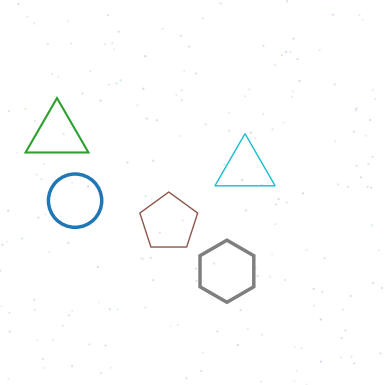[{"shape": "circle", "thickness": 2.5, "radius": 0.35, "center": [0.195, 0.479]}, {"shape": "triangle", "thickness": 1.5, "radius": 0.47, "center": [0.148, 0.651]}, {"shape": "pentagon", "thickness": 1, "radius": 0.39, "center": [0.438, 0.422]}, {"shape": "hexagon", "thickness": 2.5, "radius": 0.4, "center": [0.589, 0.295]}, {"shape": "triangle", "thickness": 1, "radius": 0.45, "center": [0.636, 0.563]}]